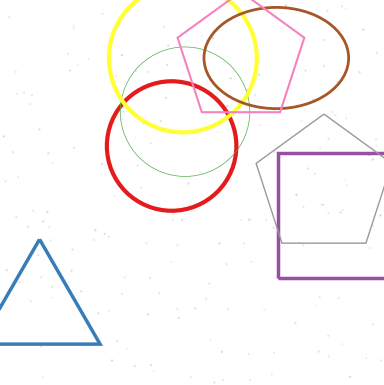[{"shape": "circle", "thickness": 3, "radius": 0.84, "center": [0.446, 0.621]}, {"shape": "triangle", "thickness": 2.5, "radius": 0.91, "center": [0.103, 0.197]}, {"shape": "circle", "thickness": 0.5, "radius": 0.84, "center": [0.481, 0.71]}, {"shape": "square", "thickness": 2.5, "radius": 0.82, "center": [0.885, 0.44]}, {"shape": "circle", "thickness": 3, "radius": 0.96, "center": [0.475, 0.848]}, {"shape": "oval", "thickness": 2, "radius": 0.94, "center": [0.718, 0.849]}, {"shape": "pentagon", "thickness": 1.5, "radius": 0.87, "center": [0.626, 0.849]}, {"shape": "pentagon", "thickness": 1, "radius": 0.93, "center": [0.841, 0.518]}]